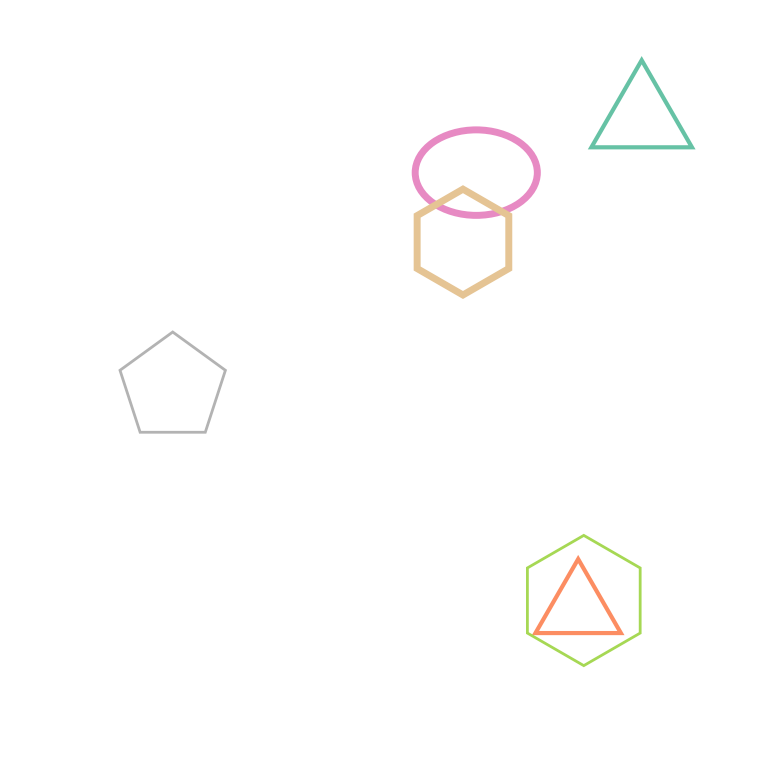[{"shape": "triangle", "thickness": 1.5, "radius": 0.38, "center": [0.833, 0.846]}, {"shape": "triangle", "thickness": 1.5, "radius": 0.32, "center": [0.751, 0.21]}, {"shape": "oval", "thickness": 2.5, "radius": 0.4, "center": [0.619, 0.776]}, {"shape": "hexagon", "thickness": 1, "radius": 0.42, "center": [0.758, 0.22]}, {"shape": "hexagon", "thickness": 2.5, "radius": 0.34, "center": [0.601, 0.686]}, {"shape": "pentagon", "thickness": 1, "radius": 0.36, "center": [0.224, 0.497]}]